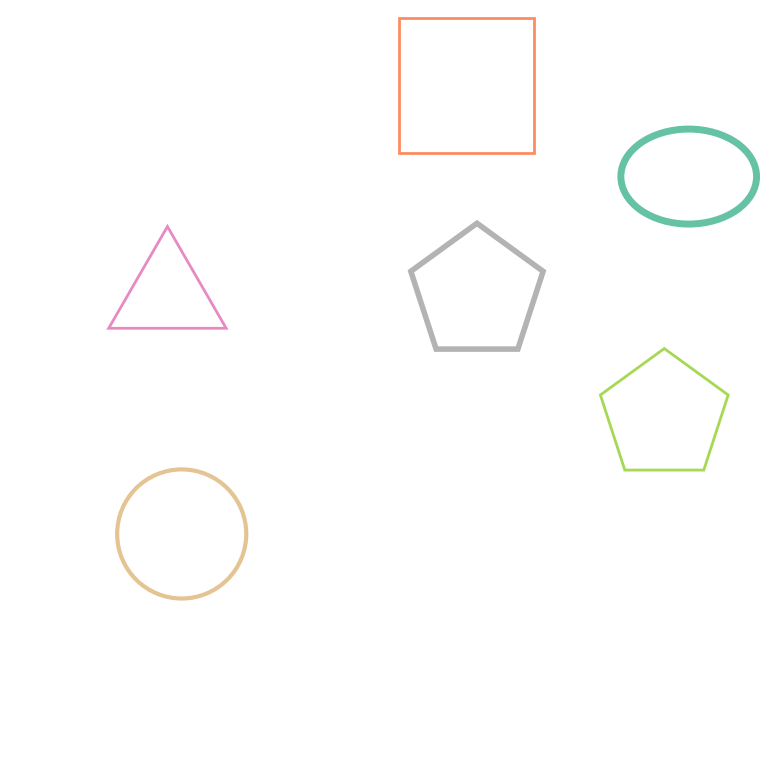[{"shape": "oval", "thickness": 2.5, "radius": 0.44, "center": [0.894, 0.771]}, {"shape": "square", "thickness": 1, "radius": 0.44, "center": [0.606, 0.889]}, {"shape": "triangle", "thickness": 1, "radius": 0.44, "center": [0.217, 0.618]}, {"shape": "pentagon", "thickness": 1, "radius": 0.44, "center": [0.863, 0.46]}, {"shape": "circle", "thickness": 1.5, "radius": 0.42, "center": [0.236, 0.307]}, {"shape": "pentagon", "thickness": 2, "radius": 0.45, "center": [0.619, 0.62]}]